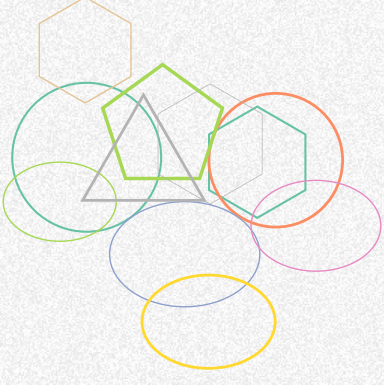[{"shape": "circle", "thickness": 1.5, "radius": 0.97, "center": [0.225, 0.592]}, {"shape": "hexagon", "thickness": 1.5, "radius": 0.72, "center": [0.668, 0.579]}, {"shape": "circle", "thickness": 2, "radius": 0.87, "center": [0.716, 0.584]}, {"shape": "oval", "thickness": 1, "radius": 0.98, "center": [0.48, 0.34]}, {"shape": "oval", "thickness": 1, "radius": 0.84, "center": [0.821, 0.414]}, {"shape": "oval", "thickness": 1, "radius": 0.73, "center": [0.155, 0.476]}, {"shape": "pentagon", "thickness": 2.5, "radius": 0.82, "center": [0.422, 0.669]}, {"shape": "oval", "thickness": 2, "radius": 0.87, "center": [0.542, 0.164]}, {"shape": "hexagon", "thickness": 1, "radius": 0.69, "center": [0.221, 0.87]}, {"shape": "hexagon", "thickness": 0.5, "radius": 0.78, "center": [0.546, 0.626]}, {"shape": "triangle", "thickness": 2, "radius": 0.91, "center": [0.373, 0.571]}]